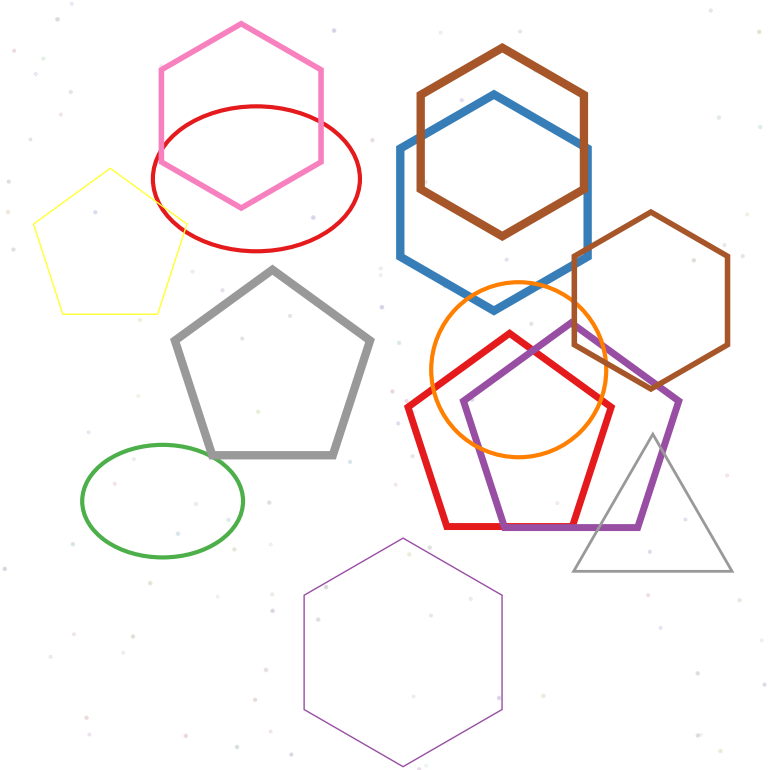[{"shape": "pentagon", "thickness": 2.5, "radius": 0.69, "center": [0.662, 0.428]}, {"shape": "oval", "thickness": 1.5, "radius": 0.67, "center": [0.333, 0.768]}, {"shape": "hexagon", "thickness": 3, "radius": 0.7, "center": [0.642, 0.737]}, {"shape": "oval", "thickness": 1.5, "radius": 0.52, "center": [0.211, 0.349]}, {"shape": "hexagon", "thickness": 0.5, "radius": 0.74, "center": [0.523, 0.153]}, {"shape": "pentagon", "thickness": 2.5, "radius": 0.74, "center": [0.742, 0.434]}, {"shape": "circle", "thickness": 1.5, "radius": 0.57, "center": [0.674, 0.52]}, {"shape": "pentagon", "thickness": 0.5, "radius": 0.52, "center": [0.143, 0.677]}, {"shape": "hexagon", "thickness": 3, "radius": 0.61, "center": [0.652, 0.816]}, {"shape": "hexagon", "thickness": 2, "radius": 0.57, "center": [0.845, 0.61]}, {"shape": "hexagon", "thickness": 2, "radius": 0.6, "center": [0.313, 0.85]}, {"shape": "triangle", "thickness": 1, "radius": 0.59, "center": [0.848, 0.317]}, {"shape": "pentagon", "thickness": 3, "radius": 0.67, "center": [0.354, 0.517]}]